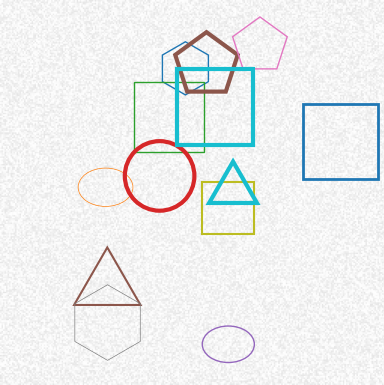[{"shape": "hexagon", "thickness": 1, "radius": 0.34, "center": [0.482, 0.822]}, {"shape": "square", "thickness": 2, "radius": 0.49, "center": [0.884, 0.633]}, {"shape": "oval", "thickness": 0.5, "radius": 0.36, "center": [0.274, 0.514]}, {"shape": "square", "thickness": 1, "radius": 0.46, "center": [0.439, 0.697]}, {"shape": "circle", "thickness": 3, "radius": 0.45, "center": [0.415, 0.543]}, {"shape": "oval", "thickness": 1, "radius": 0.34, "center": [0.593, 0.106]}, {"shape": "pentagon", "thickness": 3, "radius": 0.43, "center": [0.536, 0.831]}, {"shape": "triangle", "thickness": 1.5, "radius": 0.5, "center": [0.279, 0.258]}, {"shape": "pentagon", "thickness": 1, "radius": 0.37, "center": [0.675, 0.881]}, {"shape": "hexagon", "thickness": 0.5, "radius": 0.49, "center": [0.279, 0.162]}, {"shape": "square", "thickness": 1.5, "radius": 0.34, "center": [0.592, 0.46]}, {"shape": "triangle", "thickness": 3, "radius": 0.36, "center": [0.605, 0.509]}, {"shape": "square", "thickness": 3, "radius": 0.49, "center": [0.558, 0.723]}]